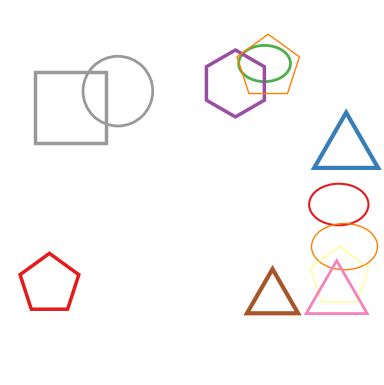[{"shape": "oval", "thickness": 1.5, "radius": 0.39, "center": [0.88, 0.469]}, {"shape": "pentagon", "thickness": 2.5, "radius": 0.4, "center": [0.128, 0.262]}, {"shape": "triangle", "thickness": 3, "radius": 0.48, "center": [0.899, 0.612]}, {"shape": "oval", "thickness": 2, "radius": 0.34, "center": [0.687, 0.835]}, {"shape": "hexagon", "thickness": 2.5, "radius": 0.43, "center": [0.611, 0.783]}, {"shape": "pentagon", "thickness": 1, "radius": 0.43, "center": [0.697, 0.826]}, {"shape": "oval", "thickness": 1, "radius": 0.43, "center": [0.895, 0.359]}, {"shape": "pentagon", "thickness": 0.5, "radius": 0.4, "center": [0.882, 0.28]}, {"shape": "triangle", "thickness": 3, "radius": 0.38, "center": [0.708, 0.225]}, {"shape": "triangle", "thickness": 2, "radius": 0.46, "center": [0.875, 0.231]}, {"shape": "square", "thickness": 2.5, "radius": 0.46, "center": [0.183, 0.721]}, {"shape": "circle", "thickness": 2, "radius": 0.45, "center": [0.306, 0.763]}]